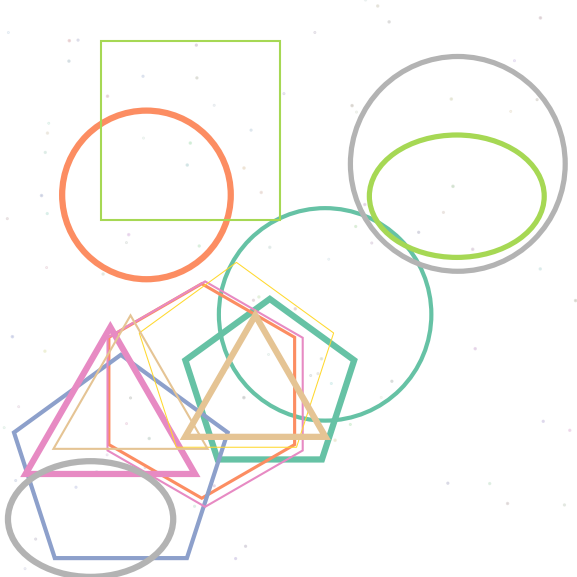[{"shape": "pentagon", "thickness": 3, "radius": 0.77, "center": [0.467, 0.328]}, {"shape": "circle", "thickness": 2, "radius": 0.92, "center": [0.563, 0.455]}, {"shape": "circle", "thickness": 3, "radius": 0.73, "center": [0.254, 0.662]}, {"shape": "hexagon", "thickness": 1.5, "radius": 0.93, "center": [0.349, 0.322]}, {"shape": "pentagon", "thickness": 2, "radius": 0.97, "center": [0.209, 0.19]}, {"shape": "triangle", "thickness": 3, "radius": 0.85, "center": [0.191, 0.263]}, {"shape": "hexagon", "thickness": 1, "radius": 0.98, "center": [0.355, 0.317]}, {"shape": "oval", "thickness": 2.5, "radius": 0.76, "center": [0.791, 0.659]}, {"shape": "square", "thickness": 1, "radius": 0.77, "center": [0.33, 0.773]}, {"shape": "pentagon", "thickness": 0.5, "radius": 0.88, "center": [0.409, 0.368]}, {"shape": "triangle", "thickness": 3, "radius": 0.7, "center": [0.442, 0.313]}, {"shape": "triangle", "thickness": 1, "radius": 0.77, "center": [0.226, 0.299]}, {"shape": "oval", "thickness": 3, "radius": 0.72, "center": [0.157, 0.1]}, {"shape": "circle", "thickness": 2.5, "radius": 0.93, "center": [0.793, 0.715]}]